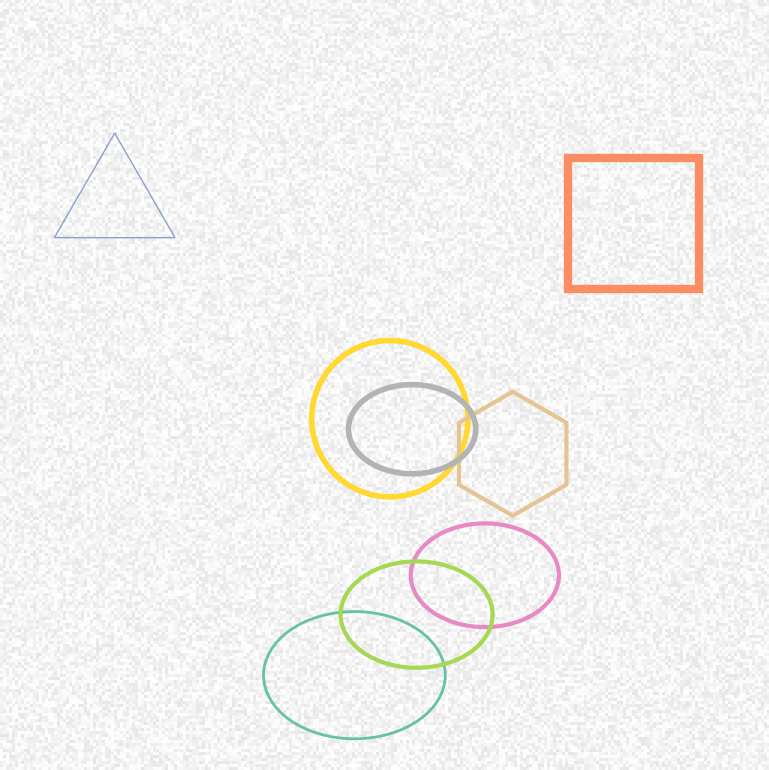[{"shape": "oval", "thickness": 1, "radius": 0.59, "center": [0.46, 0.123]}, {"shape": "square", "thickness": 3, "radius": 0.42, "center": [0.823, 0.71]}, {"shape": "triangle", "thickness": 0.5, "radius": 0.45, "center": [0.149, 0.737]}, {"shape": "oval", "thickness": 1.5, "radius": 0.48, "center": [0.63, 0.253]}, {"shape": "oval", "thickness": 1.5, "radius": 0.49, "center": [0.541, 0.202]}, {"shape": "circle", "thickness": 2, "radius": 0.51, "center": [0.506, 0.456]}, {"shape": "hexagon", "thickness": 1.5, "radius": 0.4, "center": [0.666, 0.411]}, {"shape": "oval", "thickness": 2, "radius": 0.41, "center": [0.535, 0.443]}]